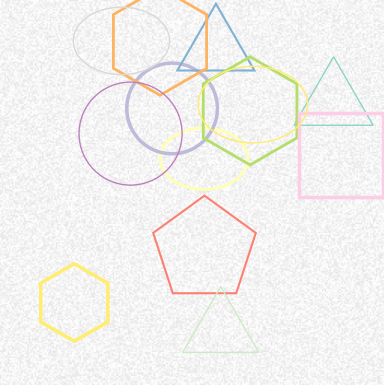[{"shape": "triangle", "thickness": 1, "radius": 0.59, "center": [0.866, 0.734]}, {"shape": "oval", "thickness": 2, "radius": 0.57, "center": [0.53, 0.588]}, {"shape": "circle", "thickness": 2.5, "radius": 0.59, "center": [0.447, 0.718]}, {"shape": "pentagon", "thickness": 1.5, "radius": 0.7, "center": [0.531, 0.352]}, {"shape": "triangle", "thickness": 1.5, "radius": 0.58, "center": [0.561, 0.875]}, {"shape": "hexagon", "thickness": 2, "radius": 0.7, "center": [0.416, 0.892]}, {"shape": "hexagon", "thickness": 2, "radius": 0.7, "center": [0.65, 0.712]}, {"shape": "square", "thickness": 2.5, "radius": 0.55, "center": [0.886, 0.596]}, {"shape": "oval", "thickness": 1, "radius": 0.63, "center": [0.315, 0.894]}, {"shape": "circle", "thickness": 1, "radius": 0.67, "center": [0.339, 0.653]}, {"shape": "triangle", "thickness": 1, "radius": 0.57, "center": [0.573, 0.142]}, {"shape": "oval", "thickness": 1, "radius": 0.71, "center": [0.657, 0.728]}, {"shape": "hexagon", "thickness": 2.5, "radius": 0.5, "center": [0.193, 0.214]}]